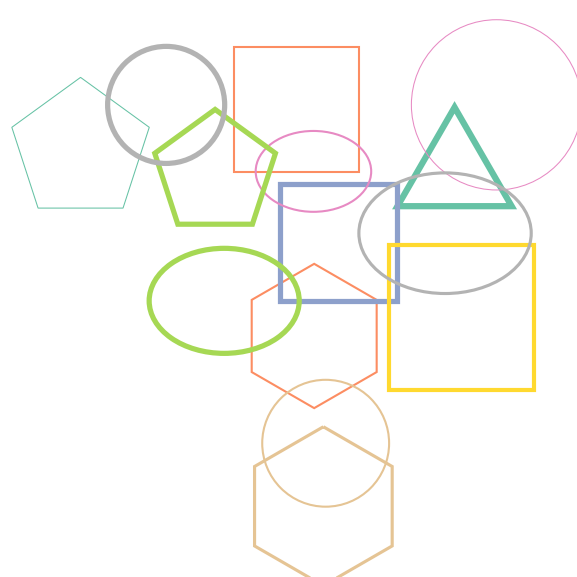[{"shape": "pentagon", "thickness": 0.5, "radius": 0.63, "center": [0.139, 0.74]}, {"shape": "triangle", "thickness": 3, "radius": 0.57, "center": [0.787, 0.699]}, {"shape": "square", "thickness": 1, "radius": 0.54, "center": [0.513, 0.809]}, {"shape": "hexagon", "thickness": 1, "radius": 0.62, "center": [0.544, 0.417]}, {"shape": "square", "thickness": 2.5, "radius": 0.51, "center": [0.586, 0.58]}, {"shape": "oval", "thickness": 1, "radius": 0.5, "center": [0.543, 0.702]}, {"shape": "circle", "thickness": 0.5, "radius": 0.74, "center": [0.86, 0.818]}, {"shape": "pentagon", "thickness": 2.5, "radius": 0.55, "center": [0.372, 0.7]}, {"shape": "oval", "thickness": 2.5, "radius": 0.65, "center": [0.388, 0.478]}, {"shape": "square", "thickness": 2, "radius": 0.63, "center": [0.799, 0.45]}, {"shape": "circle", "thickness": 1, "radius": 0.55, "center": [0.564, 0.232]}, {"shape": "hexagon", "thickness": 1.5, "radius": 0.69, "center": [0.56, 0.123]}, {"shape": "oval", "thickness": 1.5, "radius": 0.75, "center": [0.771, 0.595]}, {"shape": "circle", "thickness": 2.5, "radius": 0.51, "center": [0.288, 0.817]}]